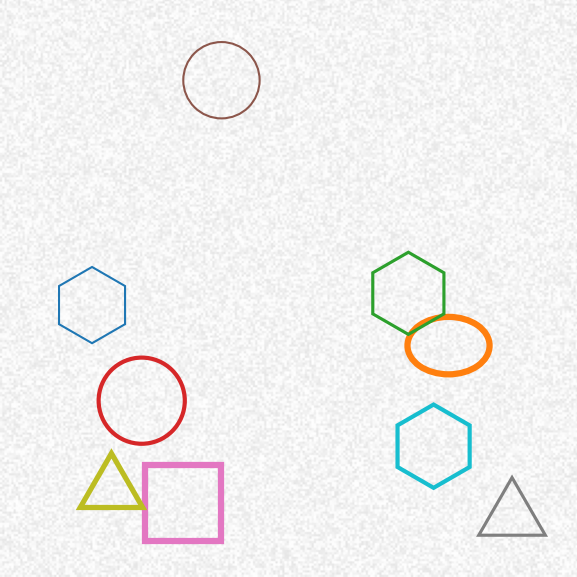[{"shape": "hexagon", "thickness": 1, "radius": 0.33, "center": [0.159, 0.471]}, {"shape": "oval", "thickness": 3, "radius": 0.36, "center": [0.777, 0.401]}, {"shape": "hexagon", "thickness": 1.5, "radius": 0.36, "center": [0.707, 0.491]}, {"shape": "circle", "thickness": 2, "radius": 0.37, "center": [0.245, 0.305]}, {"shape": "circle", "thickness": 1, "radius": 0.33, "center": [0.383, 0.86]}, {"shape": "square", "thickness": 3, "radius": 0.33, "center": [0.316, 0.129]}, {"shape": "triangle", "thickness": 1.5, "radius": 0.33, "center": [0.887, 0.106]}, {"shape": "triangle", "thickness": 2.5, "radius": 0.31, "center": [0.193, 0.152]}, {"shape": "hexagon", "thickness": 2, "radius": 0.36, "center": [0.751, 0.227]}]